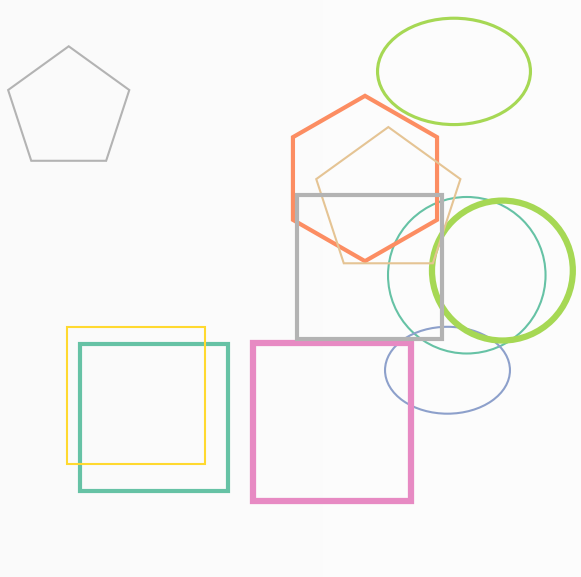[{"shape": "square", "thickness": 2, "radius": 0.64, "center": [0.266, 0.276]}, {"shape": "circle", "thickness": 1, "radius": 0.68, "center": [0.803, 0.523]}, {"shape": "hexagon", "thickness": 2, "radius": 0.72, "center": [0.628, 0.69]}, {"shape": "oval", "thickness": 1, "radius": 0.54, "center": [0.77, 0.358]}, {"shape": "square", "thickness": 3, "radius": 0.68, "center": [0.571, 0.268]}, {"shape": "oval", "thickness": 1.5, "radius": 0.66, "center": [0.781, 0.875]}, {"shape": "circle", "thickness": 3, "radius": 0.61, "center": [0.864, 0.531]}, {"shape": "square", "thickness": 1, "radius": 0.59, "center": [0.233, 0.314]}, {"shape": "pentagon", "thickness": 1, "radius": 0.65, "center": [0.668, 0.649]}, {"shape": "pentagon", "thickness": 1, "radius": 0.55, "center": [0.118, 0.809]}, {"shape": "square", "thickness": 2, "radius": 0.62, "center": [0.636, 0.537]}]